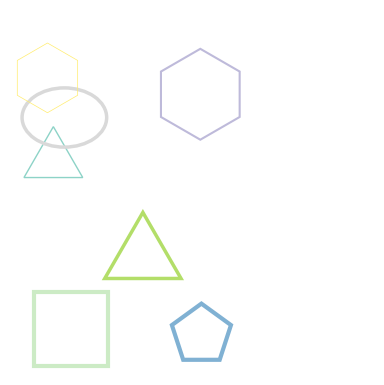[{"shape": "triangle", "thickness": 1, "radius": 0.44, "center": [0.139, 0.583]}, {"shape": "hexagon", "thickness": 1.5, "radius": 0.59, "center": [0.52, 0.755]}, {"shape": "pentagon", "thickness": 3, "radius": 0.4, "center": [0.523, 0.131]}, {"shape": "triangle", "thickness": 2.5, "radius": 0.57, "center": [0.371, 0.334]}, {"shape": "oval", "thickness": 2.5, "radius": 0.55, "center": [0.167, 0.695]}, {"shape": "square", "thickness": 3, "radius": 0.48, "center": [0.184, 0.146]}, {"shape": "hexagon", "thickness": 0.5, "radius": 0.45, "center": [0.123, 0.798]}]